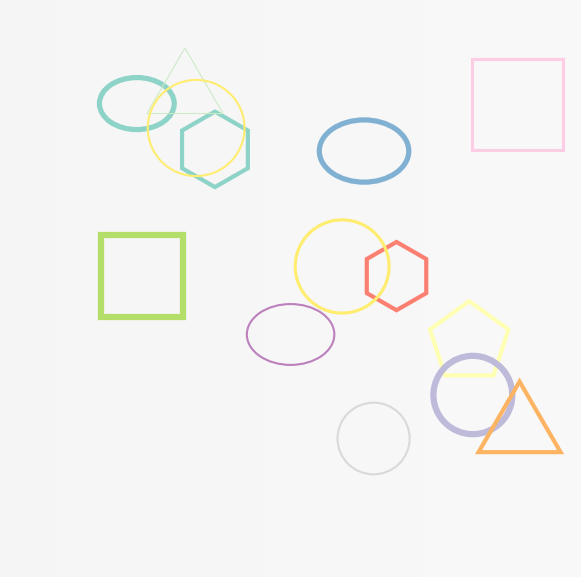[{"shape": "hexagon", "thickness": 2, "radius": 0.33, "center": [0.37, 0.741]}, {"shape": "oval", "thickness": 2.5, "radius": 0.32, "center": [0.235, 0.82]}, {"shape": "pentagon", "thickness": 2, "radius": 0.36, "center": [0.807, 0.407]}, {"shape": "circle", "thickness": 3, "radius": 0.34, "center": [0.814, 0.315]}, {"shape": "hexagon", "thickness": 2, "radius": 0.3, "center": [0.682, 0.521]}, {"shape": "oval", "thickness": 2.5, "radius": 0.38, "center": [0.626, 0.738]}, {"shape": "triangle", "thickness": 2, "radius": 0.41, "center": [0.894, 0.257]}, {"shape": "square", "thickness": 3, "radius": 0.35, "center": [0.244, 0.521]}, {"shape": "square", "thickness": 1.5, "radius": 0.39, "center": [0.89, 0.817]}, {"shape": "circle", "thickness": 1, "radius": 0.31, "center": [0.643, 0.24]}, {"shape": "oval", "thickness": 1, "radius": 0.38, "center": [0.5, 0.42]}, {"shape": "triangle", "thickness": 0.5, "radius": 0.38, "center": [0.318, 0.84]}, {"shape": "circle", "thickness": 1, "radius": 0.42, "center": [0.337, 0.778]}, {"shape": "circle", "thickness": 1.5, "radius": 0.4, "center": [0.589, 0.538]}]